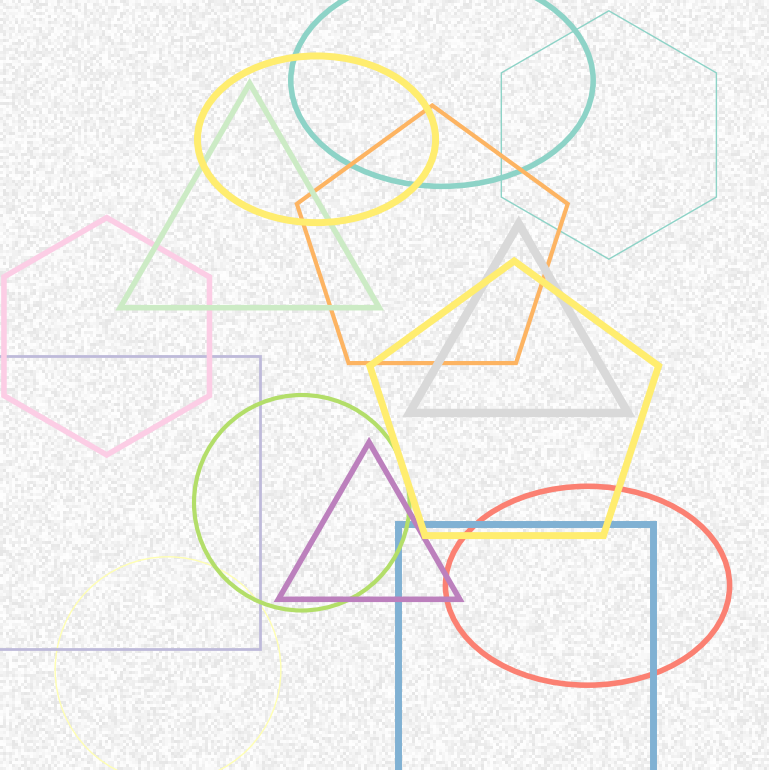[{"shape": "oval", "thickness": 2, "radius": 0.98, "center": [0.574, 0.895]}, {"shape": "hexagon", "thickness": 0.5, "radius": 0.81, "center": [0.791, 0.825]}, {"shape": "circle", "thickness": 0.5, "radius": 0.73, "center": [0.218, 0.13]}, {"shape": "square", "thickness": 1, "radius": 0.95, "center": [0.148, 0.347]}, {"shape": "oval", "thickness": 2, "radius": 0.92, "center": [0.763, 0.239]}, {"shape": "square", "thickness": 2.5, "radius": 0.83, "center": [0.683, 0.153]}, {"shape": "pentagon", "thickness": 1.5, "radius": 0.92, "center": [0.561, 0.678]}, {"shape": "circle", "thickness": 1.5, "radius": 0.7, "center": [0.392, 0.347]}, {"shape": "hexagon", "thickness": 2, "radius": 0.77, "center": [0.139, 0.563]}, {"shape": "triangle", "thickness": 3, "radius": 0.82, "center": [0.674, 0.546]}, {"shape": "triangle", "thickness": 2, "radius": 0.68, "center": [0.479, 0.29]}, {"shape": "triangle", "thickness": 2, "radius": 0.97, "center": [0.324, 0.698]}, {"shape": "pentagon", "thickness": 2.5, "radius": 0.99, "center": [0.668, 0.464]}, {"shape": "oval", "thickness": 2.5, "radius": 0.77, "center": [0.411, 0.819]}]